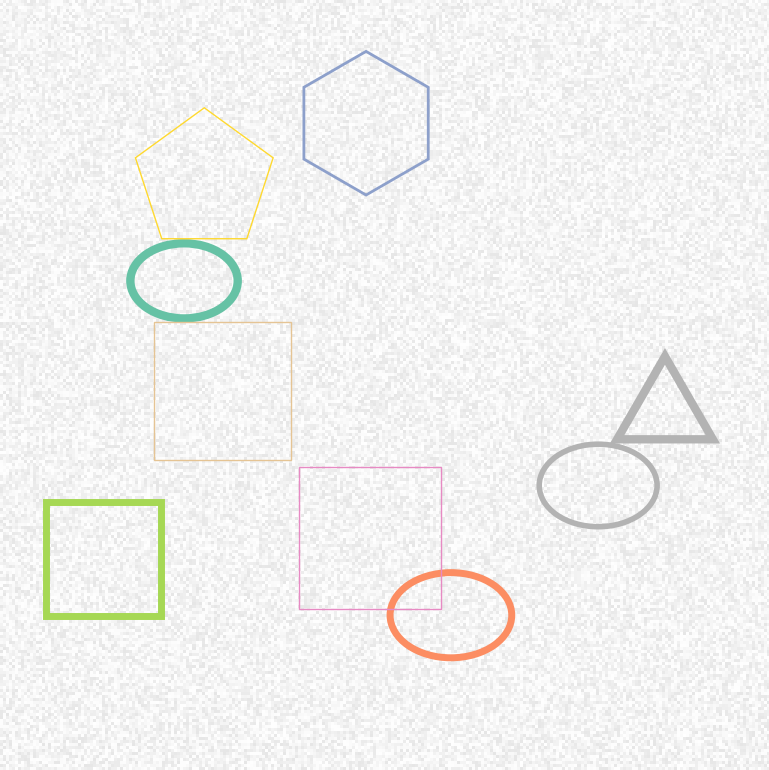[{"shape": "oval", "thickness": 3, "radius": 0.35, "center": [0.239, 0.635]}, {"shape": "oval", "thickness": 2.5, "radius": 0.4, "center": [0.586, 0.201]}, {"shape": "hexagon", "thickness": 1, "radius": 0.47, "center": [0.475, 0.84]}, {"shape": "square", "thickness": 0.5, "radius": 0.46, "center": [0.481, 0.301]}, {"shape": "square", "thickness": 2.5, "radius": 0.37, "center": [0.134, 0.274]}, {"shape": "pentagon", "thickness": 0.5, "radius": 0.47, "center": [0.265, 0.766]}, {"shape": "square", "thickness": 0.5, "radius": 0.45, "center": [0.289, 0.492]}, {"shape": "oval", "thickness": 2, "radius": 0.38, "center": [0.777, 0.37]}, {"shape": "triangle", "thickness": 3, "radius": 0.36, "center": [0.864, 0.465]}]